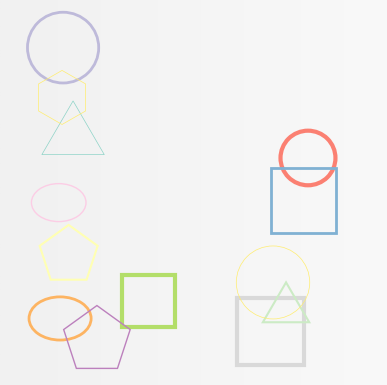[{"shape": "triangle", "thickness": 0.5, "radius": 0.47, "center": [0.189, 0.645]}, {"shape": "pentagon", "thickness": 1.5, "radius": 0.39, "center": [0.177, 0.337]}, {"shape": "circle", "thickness": 2, "radius": 0.46, "center": [0.163, 0.876]}, {"shape": "circle", "thickness": 3, "radius": 0.35, "center": [0.795, 0.59]}, {"shape": "square", "thickness": 2, "radius": 0.42, "center": [0.784, 0.479]}, {"shape": "oval", "thickness": 2, "radius": 0.4, "center": [0.155, 0.173]}, {"shape": "square", "thickness": 3, "radius": 0.34, "center": [0.384, 0.219]}, {"shape": "oval", "thickness": 1, "radius": 0.35, "center": [0.152, 0.474]}, {"shape": "square", "thickness": 3, "radius": 0.43, "center": [0.698, 0.139]}, {"shape": "pentagon", "thickness": 1, "radius": 0.45, "center": [0.25, 0.116]}, {"shape": "triangle", "thickness": 1.5, "radius": 0.35, "center": [0.738, 0.198]}, {"shape": "hexagon", "thickness": 0.5, "radius": 0.35, "center": [0.16, 0.747]}, {"shape": "circle", "thickness": 0.5, "radius": 0.47, "center": [0.705, 0.266]}]